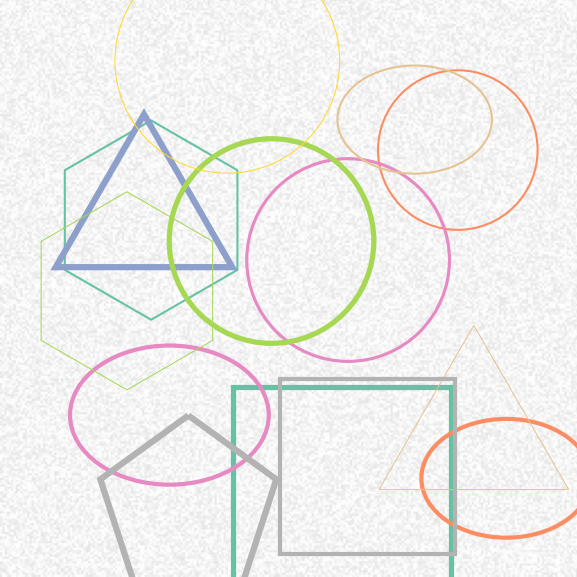[{"shape": "hexagon", "thickness": 1, "radius": 0.86, "center": [0.262, 0.618]}, {"shape": "square", "thickness": 2.5, "radius": 0.95, "center": [0.592, 0.14]}, {"shape": "circle", "thickness": 1, "radius": 0.69, "center": [0.793, 0.739]}, {"shape": "oval", "thickness": 2, "radius": 0.73, "center": [0.877, 0.171]}, {"shape": "triangle", "thickness": 3, "radius": 0.88, "center": [0.249, 0.625]}, {"shape": "oval", "thickness": 2, "radius": 0.86, "center": [0.293, 0.28]}, {"shape": "circle", "thickness": 1.5, "radius": 0.88, "center": [0.603, 0.549]}, {"shape": "hexagon", "thickness": 0.5, "radius": 0.86, "center": [0.22, 0.496]}, {"shape": "circle", "thickness": 2.5, "radius": 0.89, "center": [0.47, 0.582]}, {"shape": "circle", "thickness": 0.5, "radius": 0.97, "center": [0.394, 0.894]}, {"shape": "oval", "thickness": 1, "radius": 0.67, "center": [0.718, 0.792]}, {"shape": "triangle", "thickness": 0.5, "radius": 0.95, "center": [0.82, 0.246]}, {"shape": "square", "thickness": 2, "radius": 0.76, "center": [0.637, 0.191]}, {"shape": "pentagon", "thickness": 3, "radius": 0.8, "center": [0.326, 0.12]}]